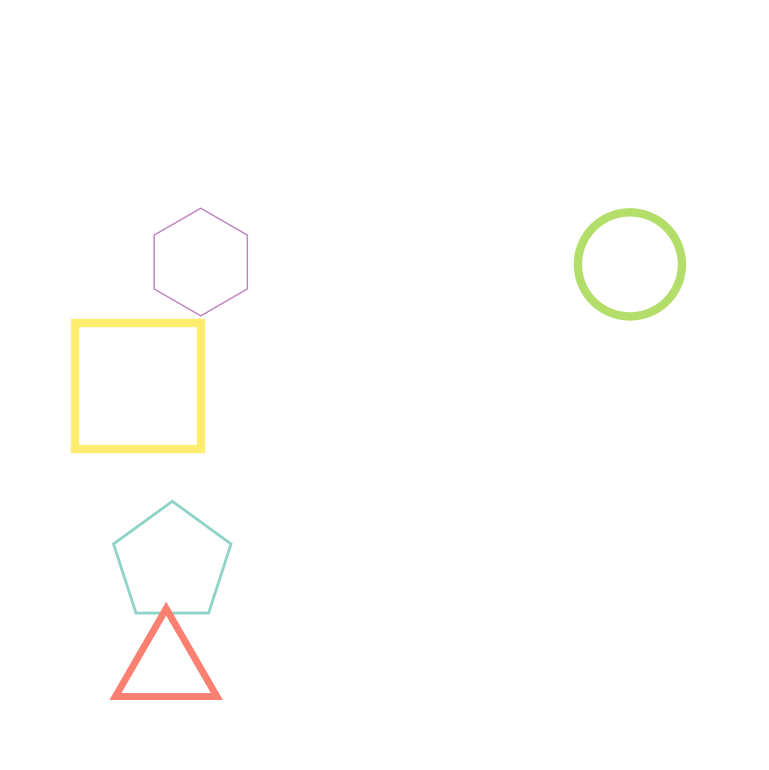[{"shape": "pentagon", "thickness": 1, "radius": 0.4, "center": [0.224, 0.269]}, {"shape": "triangle", "thickness": 2.5, "radius": 0.38, "center": [0.216, 0.133]}, {"shape": "circle", "thickness": 3, "radius": 0.34, "center": [0.818, 0.657]}, {"shape": "hexagon", "thickness": 0.5, "radius": 0.35, "center": [0.261, 0.66]}, {"shape": "square", "thickness": 3, "radius": 0.41, "center": [0.179, 0.499]}]